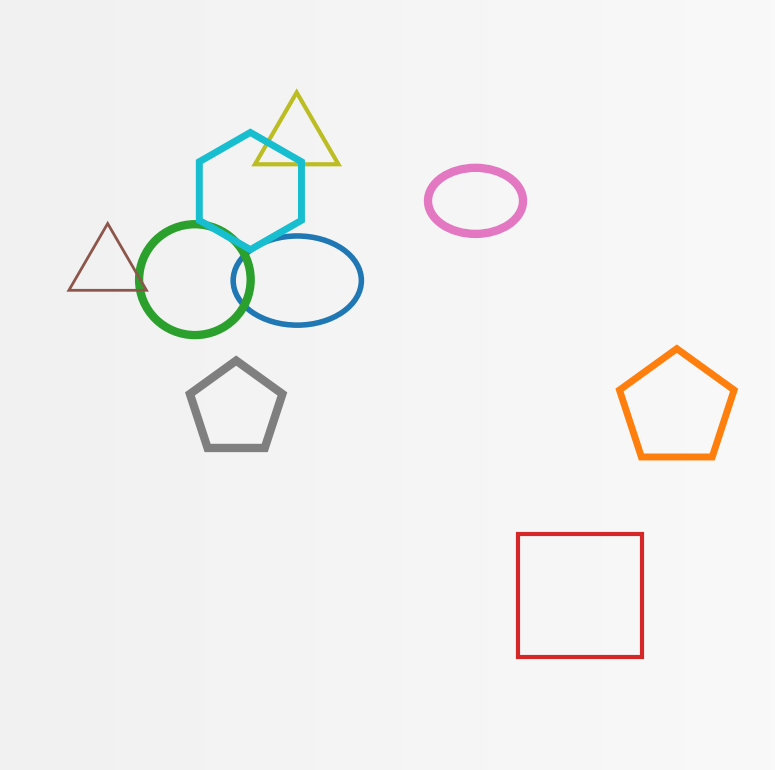[{"shape": "oval", "thickness": 2, "radius": 0.41, "center": [0.384, 0.636]}, {"shape": "pentagon", "thickness": 2.5, "radius": 0.39, "center": [0.873, 0.469]}, {"shape": "circle", "thickness": 3, "radius": 0.36, "center": [0.251, 0.637]}, {"shape": "square", "thickness": 1.5, "radius": 0.4, "center": [0.749, 0.227]}, {"shape": "triangle", "thickness": 1, "radius": 0.29, "center": [0.139, 0.652]}, {"shape": "oval", "thickness": 3, "radius": 0.31, "center": [0.614, 0.739]}, {"shape": "pentagon", "thickness": 3, "radius": 0.31, "center": [0.305, 0.469]}, {"shape": "triangle", "thickness": 1.5, "radius": 0.31, "center": [0.383, 0.818]}, {"shape": "hexagon", "thickness": 2.5, "radius": 0.38, "center": [0.323, 0.752]}]